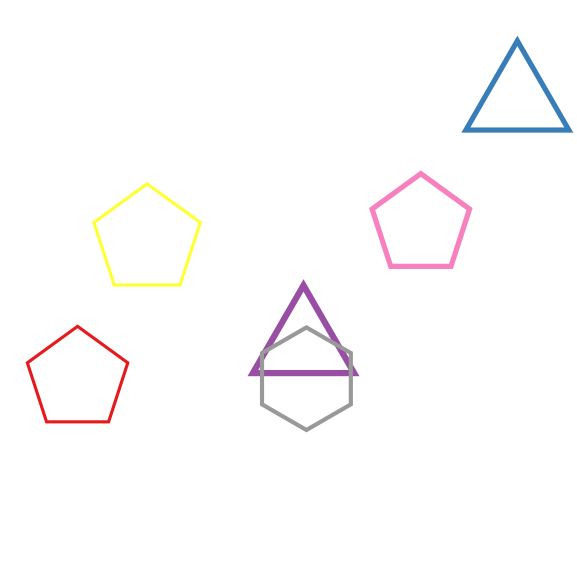[{"shape": "pentagon", "thickness": 1.5, "radius": 0.46, "center": [0.134, 0.343]}, {"shape": "triangle", "thickness": 2.5, "radius": 0.51, "center": [0.896, 0.825]}, {"shape": "triangle", "thickness": 3, "radius": 0.51, "center": [0.526, 0.404]}, {"shape": "pentagon", "thickness": 1.5, "radius": 0.48, "center": [0.255, 0.584]}, {"shape": "pentagon", "thickness": 2.5, "radius": 0.44, "center": [0.729, 0.61]}, {"shape": "hexagon", "thickness": 2, "radius": 0.44, "center": [0.531, 0.343]}]